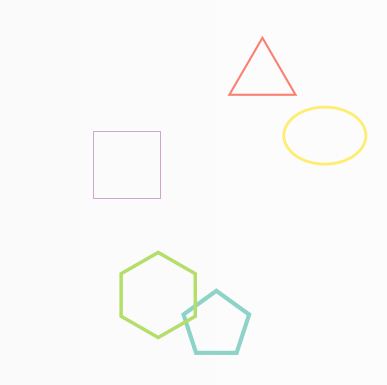[{"shape": "pentagon", "thickness": 3, "radius": 0.45, "center": [0.558, 0.156]}, {"shape": "triangle", "thickness": 1.5, "radius": 0.49, "center": [0.677, 0.803]}, {"shape": "hexagon", "thickness": 2.5, "radius": 0.55, "center": [0.408, 0.234]}, {"shape": "square", "thickness": 0.5, "radius": 0.43, "center": [0.327, 0.572]}, {"shape": "oval", "thickness": 2, "radius": 0.53, "center": [0.838, 0.648]}]